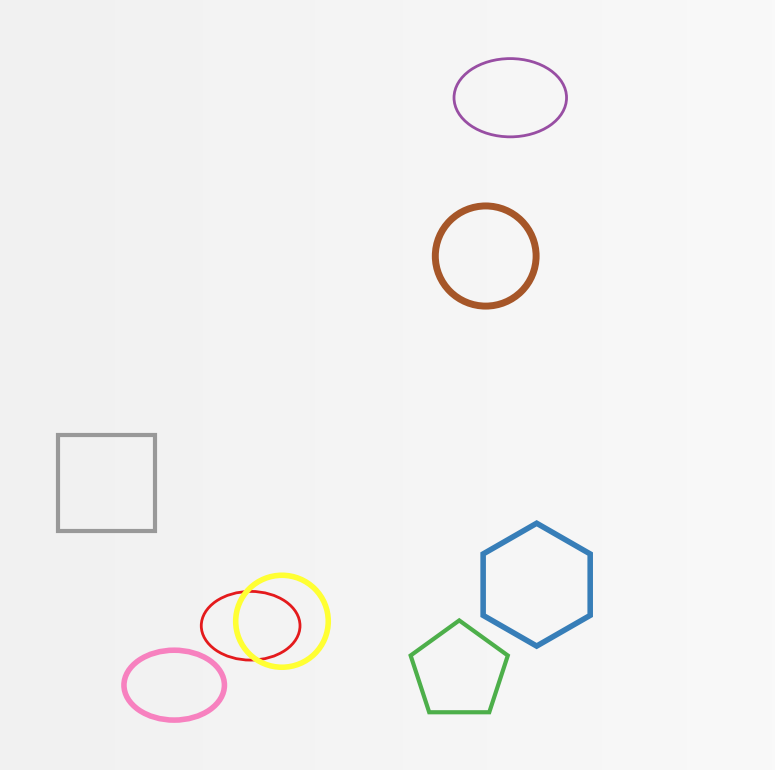[{"shape": "oval", "thickness": 1, "radius": 0.32, "center": [0.323, 0.187]}, {"shape": "hexagon", "thickness": 2, "radius": 0.4, "center": [0.692, 0.241]}, {"shape": "pentagon", "thickness": 1.5, "radius": 0.33, "center": [0.593, 0.128]}, {"shape": "oval", "thickness": 1, "radius": 0.36, "center": [0.658, 0.873]}, {"shape": "circle", "thickness": 2, "radius": 0.3, "center": [0.364, 0.193]}, {"shape": "circle", "thickness": 2.5, "radius": 0.33, "center": [0.627, 0.668]}, {"shape": "oval", "thickness": 2, "radius": 0.32, "center": [0.225, 0.11]}, {"shape": "square", "thickness": 1.5, "radius": 0.31, "center": [0.137, 0.373]}]